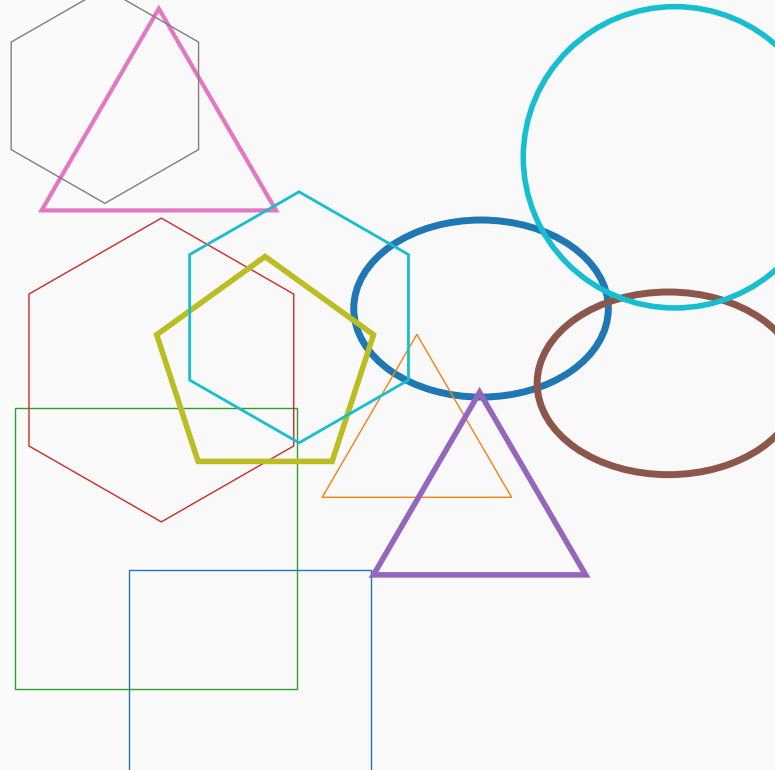[{"shape": "square", "thickness": 0.5, "radius": 0.78, "center": [0.323, 0.103]}, {"shape": "oval", "thickness": 2.5, "radius": 0.82, "center": [0.621, 0.599]}, {"shape": "triangle", "thickness": 0.5, "radius": 0.71, "center": [0.538, 0.425]}, {"shape": "square", "thickness": 0.5, "radius": 0.91, "center": [0.201, 0.287]}, {"shape": "hexagon", "thickness": 0.5, "radius": 0.99, "center": [0.208, 0.519]}, {"shape": "triangle", "thickness": 2, "radius": 0.79, "center": [0.619, 0.332]}, {"shape": "oval", "thickness": 2.5, "radius": 0.85, "center": [0.862, 0.502]}, {"shape": "triangle", "thickness": 1.5, "radius": 0.87, "center": [0.205, 0.814]}, {"shape": "hexagon", "thickness": 0.5, "radius": 0.7, "center": [0.135, 0.876]}, {"shape": "pentagon", "thickness": 2, "radius": 0.74, "center": [0.342, 0.52]}, {"shape": "hexagon", "thickness": 1, "radius": 0.82, "center": [0.386, 0.588]}, {"shape": "circle", "thickness": 2, "radius": 0.98, "center": [0.871, 0.796]}]